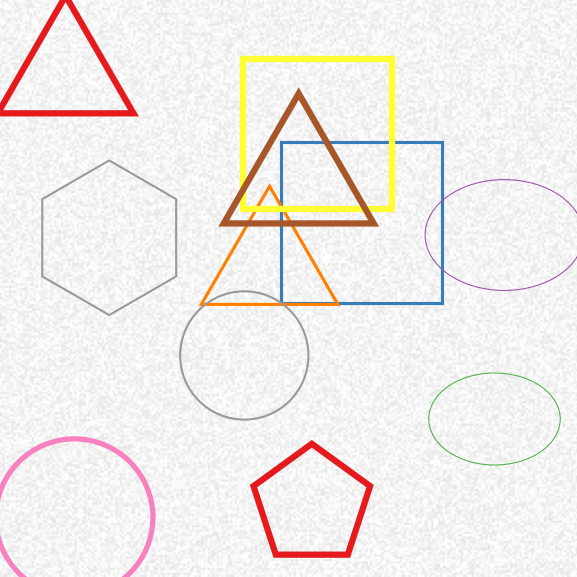[{"shape": "triangle", "thickness": 3, "radius": 0.68, "center": [0.114, 0.871]}, {"shape": "pentagon", "thickness": 3, "radius": 0.53, "center": [0.54, 0.125]}, {"shape": "square", "thickness": 1.5, "radius": 0.7, "center": [0.626, 0.614]}, {"shape": "oval", "thickness": 0.5, "radius": 0.57, "center": [0.856, 0.274]}, {"shape": "oval", "thickness": 0.5, "radius": 0.69, "center": [0.873, 0.592]}, {"shape": "triangle", "thickness": 1.5, "radius": 0.68, "center": [0.467, 0.54]}, {"shape": "square", "thickness": 3, "radius": 0.65, "center": [0.55, 0.767]}, {"shape": "triangle", "thickness": 3, "radius": 0.75, "center": [0.517, 0.687]}, {"shape": "circle", "thickness": 2.5, "radius": 0.68, "center": [0.129, 0.103]}, {"shape": "hexagon", "thickness": 1, "radius": 0.67, "center": [0.189, 0.587]}, {"shape": "circle", "thickness": 1, "radius": 0.56, "center": [0.423, 0.384]}]